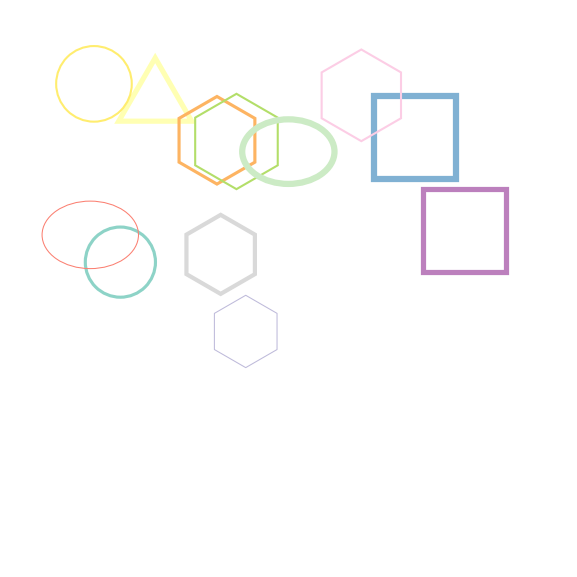[{"shape": "circle", "thickness": 1.5, "radius": 0.3, "center": [0.208, 0.545]}, {"shape": "triangle", "thickness": 2.5, "radius": 0.36, "center": [0.269, 0.826]}, {"shape": "hexagon", "thickness": 0.5, "radius": 0.31, "center": [0.425, 0.425]}, {"shape": "oval", "thickness": 0.5, "radius": 0.42, "center": [0.156, 0.592]}, {"shape": "square", "thickness": 3, "radius": 0.36, "center": [0.719, 0.761]}, {"shape": "hexagon", "thickness": 1.5, "radius": 0.38, "center": [0.376, 0.756]}, {"shape": "hexagon", "thickness": 1, "radius": 0.41, "center": [0.409, 0.754]}, {"shape": "hexagon", "thickness": 1, "radius": 0.4, "center": [0.626, 0.834]}, {"shape": "hexagon", "thickness": 2, "radius": 0.34, "center": [0.382, 0.559]}, {"shape": "square", "thickness": 2.5, "radius": 0.36, "center": [0.804, 0.6]}, {"shape": "oval", "thickness": 3, "radius": 0.4, "center": [0.499, 0.737]}, {"shape": "circle", "thickness": 1, "radius": 0.33, "center": [0.163, 0.854]}]